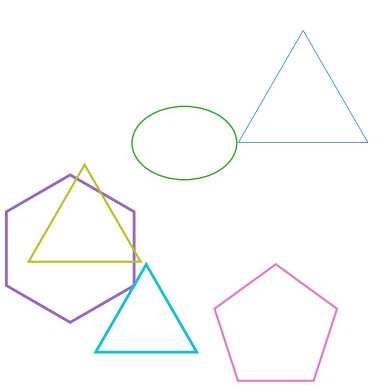[{"shape": "triangle", "thickness": 0.5, "radius": 0.97, "center": [0.787, 0.727]}, {"shape": "oval", "thickness": 1, "radius": 0.68, "center": [0.479, 0.628]}, {"shape": "hexagon", "thickness": 2, "radius": 0.96, "center": [0.182, 0.354]}, {"shape": "pentagon", "thickness": 1.5, "radius": 0.84, "center": [0.716, 0.146]}, {"shape": "triangle", "thickness": 1.5, "radius": 0.84, "center": [0.22, 0.404]}, {"shape": "triangle", "thickness": 2, "radius": 0.76, "center": [0.38, 0.161]}]